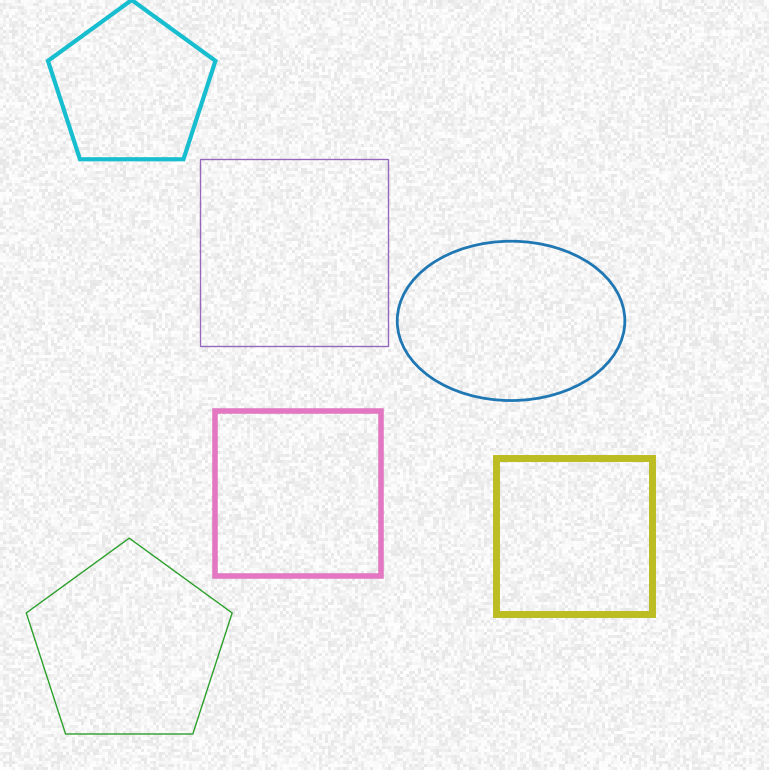[{"shape": "oval", "thickness": 1, "radius": 0.74, "center": [0.664, 0.583]}, {"shape": "pentagon", "thickness": 0.5, "radius": 0.7, "center": [0.168, 0.16]}, {"shape": "square", "thickness": 0.5, "radius": 0.61, "center": [0.382, 0.672]}, {"shape": "square", "thickness": 2, "radius": 0.54, "center": [0.387, 0.359]}, {"shape": "square", "thickness": 2.5, "radius": 0.51, "center": [0.745, 0.303]}, {"shape": "pentagon", "thickness": 1.5, "radius": 0.57, "center": [0.171, 0.886]}]